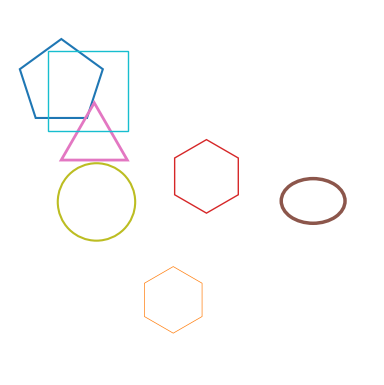[{"shape": "pentagon", "thickness": 1.5, "radius": 0.57, "center": [0.159, 0.785]}, {"shape": "hexagon", "thickness": 0.5, "radius": 0.43, "center": [0.45, 0.221]}, {"shape": "hexagon", "thickness": 1, "radius": 0.48, "center": [0.536, 0.542]}, {"shape": "oval", "thickness": 2.5, "radius": 0.41, "center": [0.813, 0.478]}, {"shape": "triangle", "thickness": 2, "radius": 0.5, "center": [0.245, 0.634]}, {"shape": "circle", "thickness": 1.5, "radius": 0.5, "center": [0.251, 0.475]}, {"shape": "square", "thickness": 1, "radius": 0.52, "center": [0.229, 0.763]}]